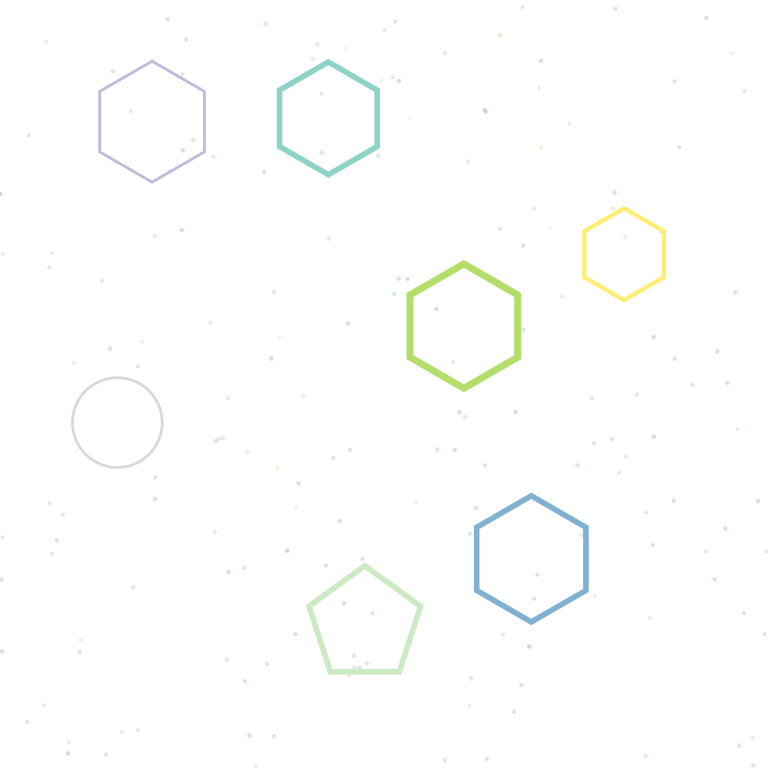[{"shape": "hexagon", "thickness": 2, "radius": 0.37, "center": [0.426, 0.846]}, {"shape": "hexagon", "thickness": 1, "radius": 0.39, "center": [0.197, 0.842]}, {"shape": "hexagon", "thickness": 2, "radius": 0.41, "center": [0.69, 0.274]}, {"shape": "hexagon", "thickness": 2.5, "radius": 0.4, "center": [0.602, 0.577]}, {"shape": "circle", "thickness": 1, "radius": 0.29, "center": [0.152, 0.451]}, {"shape": "pentagon", "thickness": 2, "radius": 0.38, "center": [0.474, 0.189]}, {"shape": "hexagon", "thickness": 1.5, "radius": 0.3, "center": [0.81, 0.67]}]